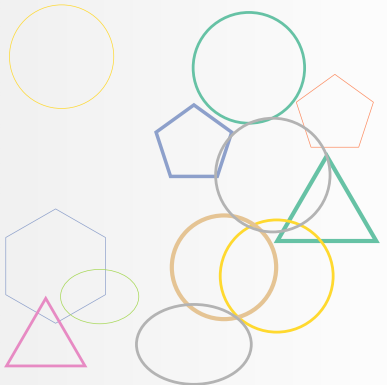[{"shape": "triangle", "thickness": 3, "radius": 0.74, "center": [0.843, 0.448]}, {"shape": "circle", "thickness": 2, "radius": 0.72, "center": [0.642, 0.824]}, {"shape": "pentagon", "thickness": 0.5, "radius": 0.52, "center": [0.864, 0.702]}, {"shape": "pentagon", "thickness": 2.5, "radius": 0.51, "center": [0.5, 0.625]}, {"shape": "hexagon", "thickness": 0.5, "radius": 0.74, "center": [0.144, 0.309]}, {"shape": "triangle", "thickness": 2, "radius": 0.58, "center": [0.118, 0.108]}, {"shape": "oval", "thickness": 0.5, "radius": 0.5, "center": [0.257, 0.23]}, {"shape": "circle", "thickness": 2, "radius": 0.73, "center": [0.714, 0.283]}, {"shape": "circle", "thickness": 0.5, "radius": 0.67, "center": [0.159, 0.853]}, {"shape": "circle", "thickness": 3, "radius": 0.67, "center": [0.578, 0.306]}, {"shape": "circle", "thickness": 2, "radius": 0.74, "center": [0.704, 0.545]}, {"shape": "oval", "thickness": 2, "radius": 0.74, "center": [0.5, 0.105]}]